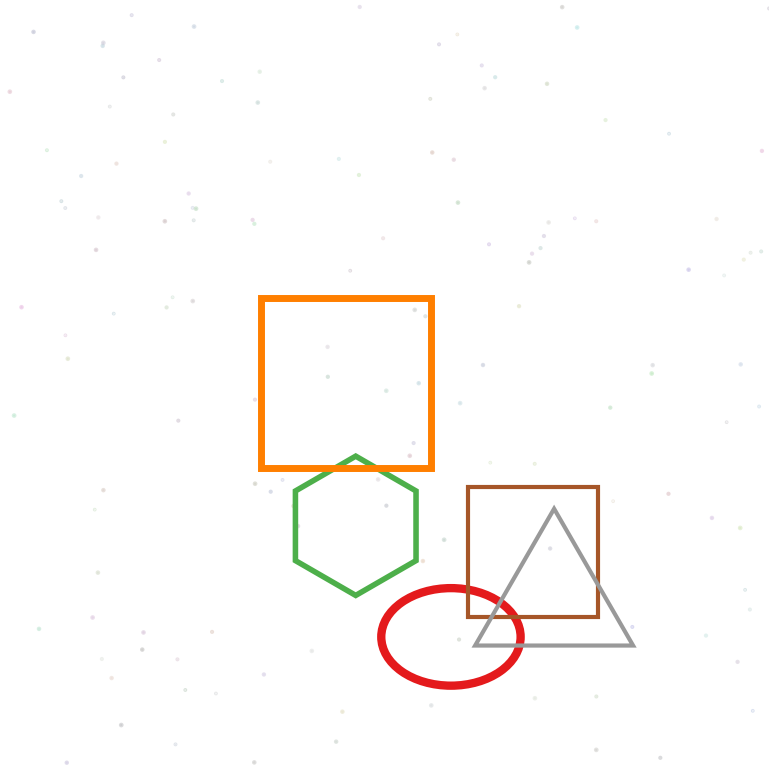[{"shape": "oval", "thickness": 3, "radius": 0.45, "center": [0.586, 0.173]}, {"shape": "hexagon", "thickness": 2, "radius": 0.45, "center": [0.462, 0.317]}, {"shape": "square", "thickness": 2.5, "radius": 0.55, "center": [0.449, 0.503]}, {"shape": "square", "thickness": 1.5, "radius": 0.42, "center": [0.692, 0.284]}, {"shape": "triangle", "thickness": 1.5, "radius": 0.59, "center": [0.72, 0.221]}]